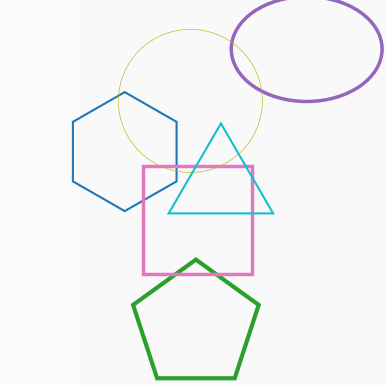[{"shape": "hexagon", "thickness": 1.5, "radius": 0.77, "center": [0.322, 0.606]}, {"shape": "pentagon", "thickness": 3, "radius": 0.85, "center": [0.506, 0.155]}, {"shape": "oval", "thickness": 2.5, "radius": 0.97, "center": [0.791, 0.873]}, {"shape": "square", "thickness": 2.5, "radius": 0.7, "center": [0.509, 0.428]}, {"shape": "circle", "thickness": 0.5, "radius": 0.93, "center": [0.491, 0.738]}, {"shape": "triangle", "thickness": 1.5, "radius": 0.78, "center": [0.57, 0.524]}]